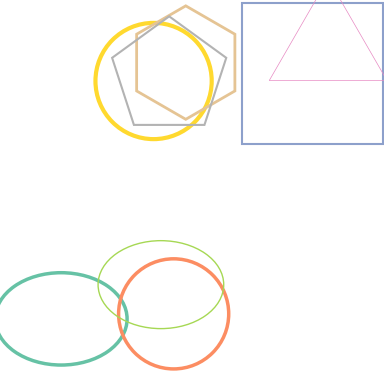[{"shape": "oval", "thickness": 2.5, "radius": 0.86, "center": [0.159, 0.172]}, {"shape": "circle", "thickness": 2.5, "radius": 0.72, "center": [0.451, 0.185]}, {"shape": "square", "thickness": 1.5, "radius": 0.91, "center": [0.812, 0.809]}, {"shape": "triangle", "thickness": 0.5, "radius": 0.88, "center": [0.852, 0.879]}, {"shape": "oval", "thickness": 1, "radius": 0.82, "center": [0.418, 0.261]}, {"shape": "circle", "thickness": 3, "radius": 0.75, "center": [0.399, 0.79]}, {"shape": "hexagon", "thickness": 2, "radius": 0.74, "center": [0.482, 0.837]}, {"shape": "pentagon", "thickness": 1.5, "radius": 0.78, "center": [0.439, 0.802]}]